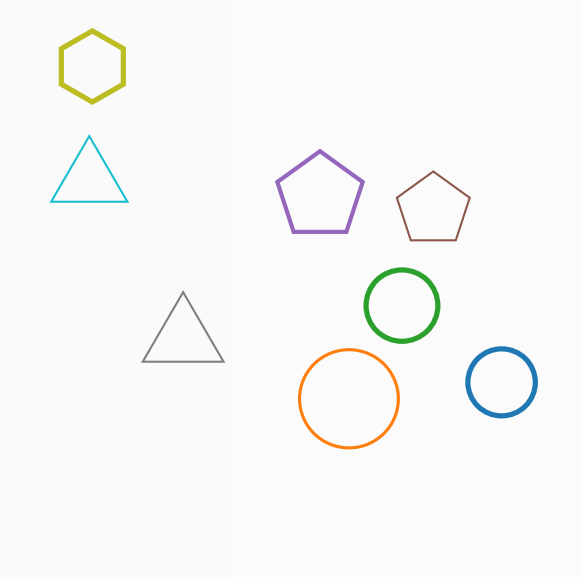[{"shape": "circle", "thickness": 2.5, "radius": 0.29, "center": [0.863, 0.337]}, {"shape": "circle", "thickness": 1.5, "radius": 0.43, "center": [0.6, 0.309]}, {"shape": "circle", "thickness": 2.5, "radius": 0.31, "center": [0.692, 0.47]}, {"shape": "pentagon", "thickness": 2, "radius": 0.39, "center": [0.551, 0.66]}, {"shape": "pentagon", "thickness": 1, "radius": 0.33, "center": [0.745, 0.636]}, {"shape": "triangle", "thickness": 1, "radius": 0.4, "center": [0.315, 0.413]}, {"shape": "hexagon", "thickness": 2.5, "radius": 0.31, "center": [0.159, 0.884]}, {"shape": "triangle", "thickness": 1, "radius": 0.38, "center": [0.154, 0.688]}]